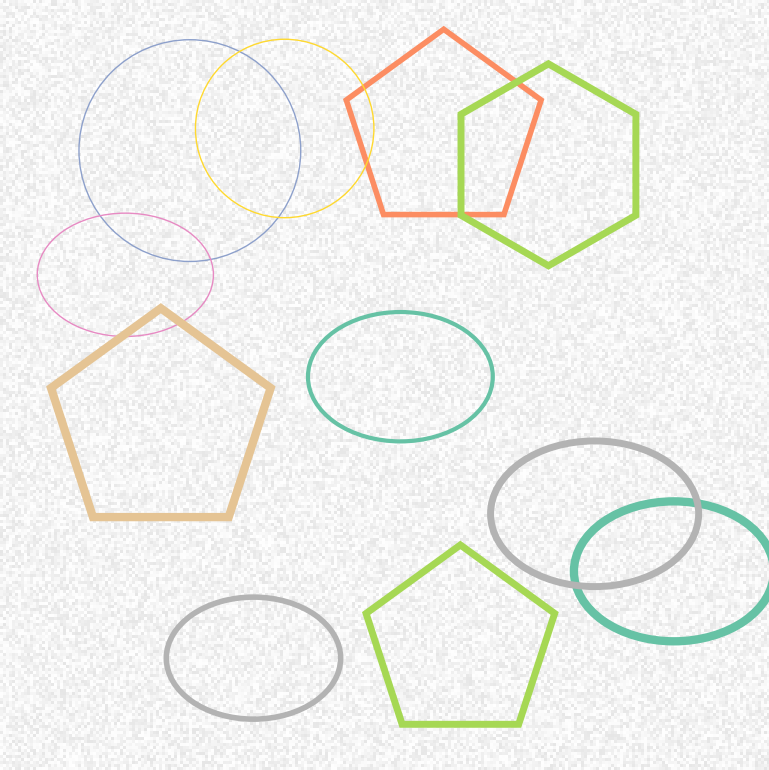[{"shape": "oval", "thickness": 3, "radius": 0.65, "center": [0.875, 0.258]}, {"shape": "oval", "thickness": 1.5, "radius": 0.6, "center": [0.52, 0.511]}, {"shape": "pentagon", "thickness": 2, "radius": 0.67, "center": [0.576, 0.829]}, {"shape": "circle", "thickness": 0.5, "radius": 0.72, "center": [0.247, 0.804]}, {"shape": "oval", "thickness": 0.5, "radius": 0.57, "center": [0.163, 0.643]}, {"shape": "pentagon", "thickness": 2.5, "radius": 0.64, "center": [0.598, 0.164]}, {"shape": "hexagon", "thickness": 2.5, "radius": 0.66, "center": [0.712, 0.786]}, {"shape": "circle", "thickness": 0.5, "radius": 0.58, "center": [0.37, 0.833]}, {"shape": "pentagon", "thickness": 3, "radius": 0.75, "center": [0.209, 0.45]}, {"shape": "oval", "thickness": 2.5, "radius": 0.68, "center": [0.772, 0.333]}, {"shape": "oval", "thickness": 2, "radius": 0.57, "center": [0.329, 0.145]}]